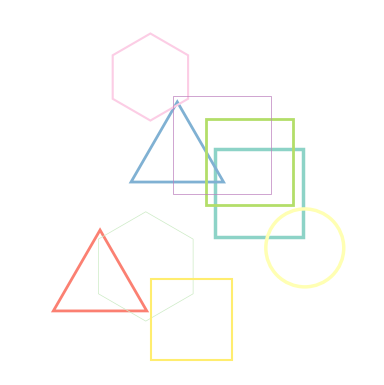[{"shape": "square", "thickness": 2.5, "radius": 0.57, "center": [0.672, 0.498]}, {"shape": "circle", "thickness": 2.5, "radius": 0.51, "center": [0.792, 0.356]}, {"shape": "triangle", "thickness": 2, "radius": 0.7, "center": [0.26, 0.262]}, {"shape": "triangle", "thickness": 2, "radius": 0.69, "center": [0.461, 0.597]}, {"shape": "square", "thickness": 2, "radius": 0.56, "center": [0.649, 0.579]}, {"shape": "hexagon", "thickness": 1.5, "radius": 0.57, "center": [0.391, 0.8]}, {"shape": "square", "thickness": 0.5, "radius": 0.64, "center": [0.578, 0.624]}, {"shape": "hexagon", "thickness": 0.5, "radius": 0.71, "center": [0.379, 0.308]}, {"shape": "square", "thickness": 1.5, "radius": 0.52, "center": [0.496, 0.171]}]